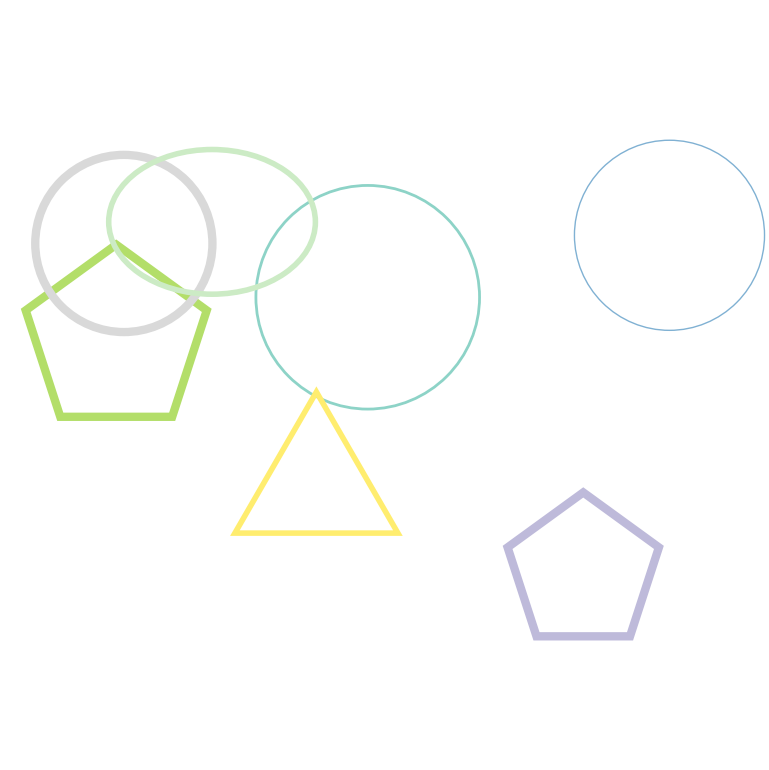[{"shape": "circle", "thickness": 1, "radius": 0.73, "center": [0.478, 0.614]}, {"shape": "pentagon", "thickness": 3, "radius": 0.52, "center": [0.757, 0.257]}, {"shape": "circle", "thickness": 0.5, "radius": 0.62, "center": [0.869, 0.694]}, {"shape": "pentagon", "thickness": 3, "radius": 0.62, "center": [0.151, 0.559]}, {"shape": "circle", "thickness": 3, "radius": 0.58, "center": [0.161, 0.684]}, {"shape": "oval", "thickness": 2, "radius": 0.67, "center": [0.275, 0.712]}, {"shape": "triangle", "thickness": 2, "radius": 0.61, "center": [0.411, 0.369]}]